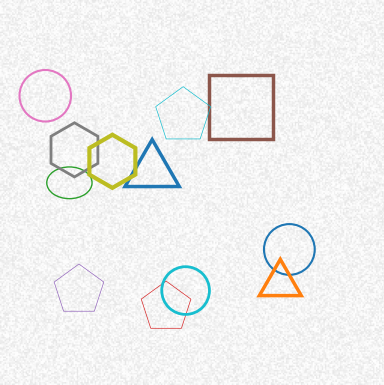[{"shape": "triangle", "thickness": 2.5, "radius": 0.41, "center": [0.395, 0.556]}, {"shape": "circle", "thickness": 1.5, "radius": 0.33, "center": [0.752, 0.352]}, {"shape": "triangle", "thickness": 2.5, "radius": 0.31, "center": [0.728, 0.264]}, {"shape": "oval", "thickness": 1, "radius": 0.29, "center": [0.18, 0.525]}, {"shape": "pentagon", "thickness": 0.5, "radius": 0.34, "center": [0.431, 0.202]}, {"shape": "pentagon", "thickness": 0.5, "radius": 0.34, "center": [0.205, 0.246]}, {"shape": "square", "thickness": 2.5, "radius": 0.41, "center": [0.627, 0.722]}, {"shape": "circle", "thickness": 1.5, "radius": 0.33, "center": [0.118, 0.751]}, {"shape": "hexagon", "thickness": 2, "radius": 0.35, "center": [0.193, 0.611]}, {"shape": "hexagon", "thickness": 3, "radius": 0.34, "center": [0.292, 0.581]}, {"shape": "pentagon", "thickness": 0.5, "radius": 0.38, "center": [0.476, 0.7]}, {"shape": "circle", "thickness": 2, "radius": 0.31, "center": [0.482, 0.245]}]